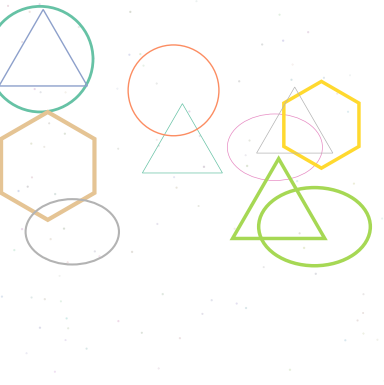[{"shape": "circle", "thickness": 2, "radius": 0.69, "center": [0.104, 0.846]}, {"shape": "triangle", "thickness": 0.5, "radius": 0.6, "center": [0.474, 0.611]}, {"shape": "circle", "thickness": 1, "radius": 0.59, "center": [0.451, 0.765]}, {"shape": "triangle", "thickness": 1, "radius": 0.66, "center": [0.112, 0.843]}, {"shape": "oval", "thickness": 0.5, "radius": 0.62, "center": [0.714, 0.618]}, {"shape": "oval", "thickness": 2.5, "radius": 0.72, "center": [0.817, 0.411]}, {"shape": "triangle", "thickness": 2.5, "radius": 0.69, "center": [0.724, 0.45]}, {"shape": "hexagon", "thickness": 2.5, "radius": 0.56, "center": [0.835, 0.676]}, {"shape": "hexagon", "thickness": 3, "radius": 0.7, "center": [0.124, 0.569]}, {"shape": "triangle", "thickness": 0.5, "radius": 0.57, "center": [0.765, 0.66]}, {"shape": "oval", "thickness": 1.5, "radius": 0.61, "center": [0.188, 0.398]}]